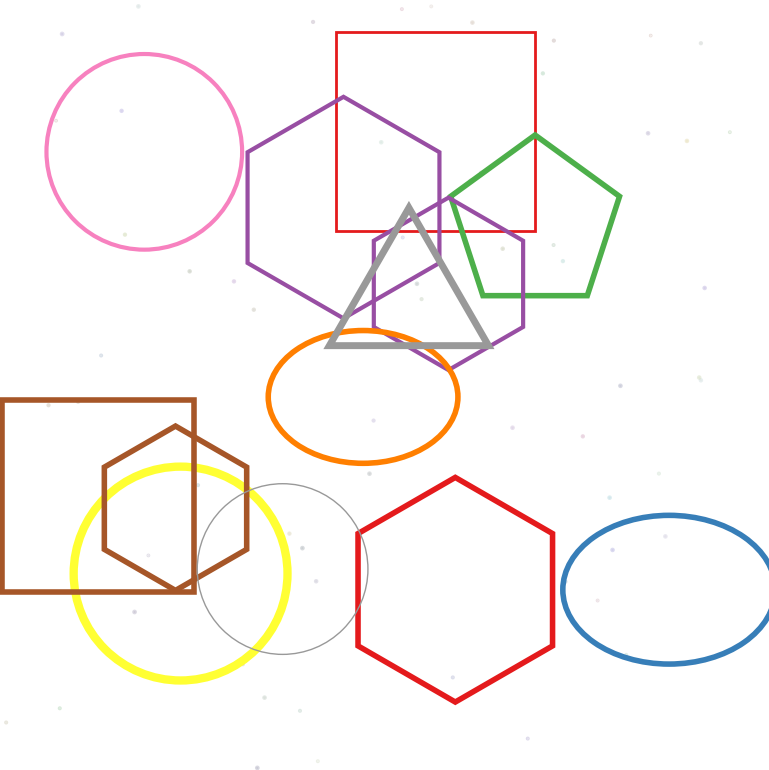[{"shape": "square", "thickness": 1, "radius": 0.65, "center": [0.566, 0.829]}, {"shape": "hexagon", "thickness": 2, "radius": 0.73, "center": [0.591, 0.234]}, {"shape": "oval", "thickness": 2, "radius": 0.69, "center": [0.869, 0.234]}, {"shape": "pentagon", "thickness": 2, "radius": 0.58, "center": [0.695, 0.709]}, {"shape": "hexagon", "thickness": 1.5, "radius": 0.56, "center": [0.582, 0.631]}, {"shape": "hexagon", "thickness": 1.5, "radius": 0.72, "center": [0.446, 0.73]}, {"shape": "oval", "thickness": 2, "radius": 0.62, "center": [0.472, 0.485]}, {"shape": "circle", "thickness": 3, "radius": 0.69, "center": [0.235, 0.255]}, {"shape": "square", "thickness": 2, "radius": 0.62, "center": [0.128, 0.356]}, {"shape": "hexagon", "thickness": 2, "radius": 0.53, "center": [0.228, 0.34]}, {"shape": "circle", "thickness": 1.5, "radius": 0.64, "center": [0.187, 0.803]}, {"shape": "circle", "thickness": 0.5, "radius": 0.55, "center": [0.367, 0.261]}, {"shape": "triangle", "thickness": 2.5, "radius": 0.6, "center": [0.531, 0.611]}]